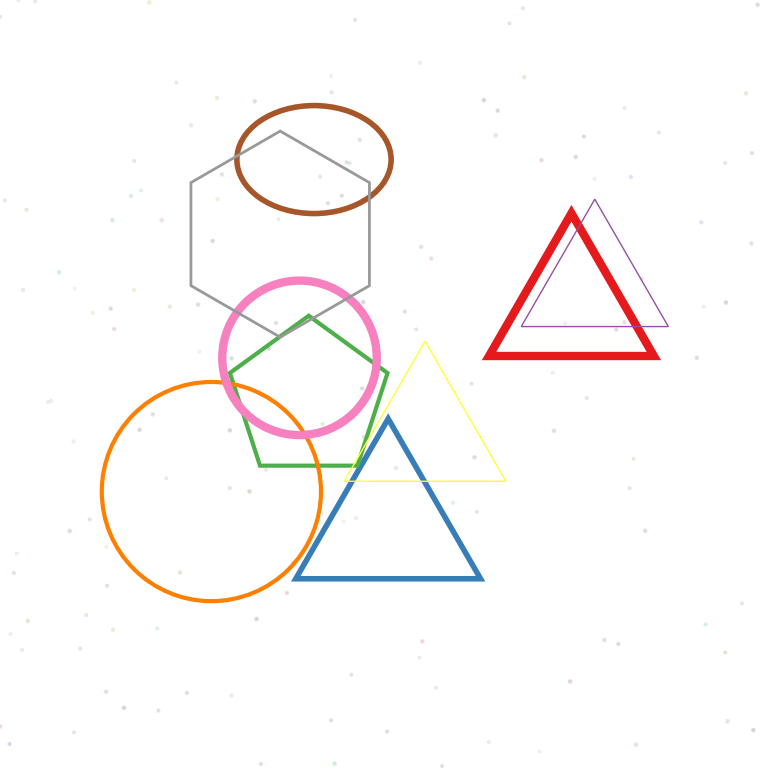[{"shape": "triangle", "thickness": 3, "radius": 0.62, "center": [0.742, 0.599]}, {"shape": "triangle", "thickness": 2, "radius": 0.69, "center": [0.504, 0.318]}, {"shape": "pentagon", "thickness": 1.5, "radius": 0.54, "center": [0.401, 0.482]}, {"shape": "triangle", "thickness": 0.5, "radius": 0.55, "center": [0.772, 0.631]}, {"shape": "circle", "thickness": 1.5, "radius": 0.71, "center": [0.275, 0.362]}, {"shape": "triangle", "thickness": 0.5, "radius": 0.61, "center": [0.552, 0.436]}, {"shape": "oval", "thickness": 2, "radius": 0.5, "center": [0.408, 0.793]}, {"shape": "circle", "thickness": 3, "radius": 0.5, "center": [0.389, 0.535]}, {"shape": "hexagon", "thickness": 1, "radius": 0.67, "center": [0.364, 0.696]}]